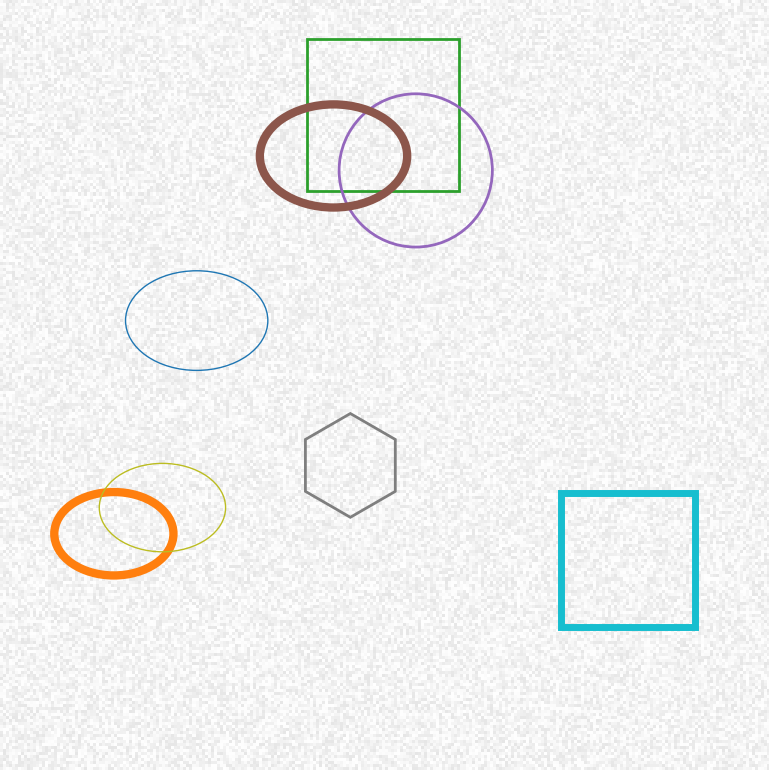[{"shape": "oval", "thickness": 0.5, "radius": 0.46, "center": [0.255, 0.584]}, {"shape": "oval", "thickness": 3, "radius": 0.39, "center": [0.148, 0.307]}, {"shape": "square", "thickness": 1, "radius": 0.49, "center": [0.497, 0.851]}, {"shape": "circle", "thickness": 1, "radius": 0.5, "center": [0.54, 0.779]}, {"shape": "oval", "thickness": 3, "radius": 0.48, "center": [0.433, 0.797]}, {"shape": "hexagon", "thickness": 1, "radius": 0.34, "center": [0.455, 0.396]}, {"shape": "oval", "thickness": 0.5, "radius": 0.41, "center": [0.211, 0.341]}, {"shape": "square", "thickness": 2.5, "radius": 0.43, "center": [0.816, 0.273]}]